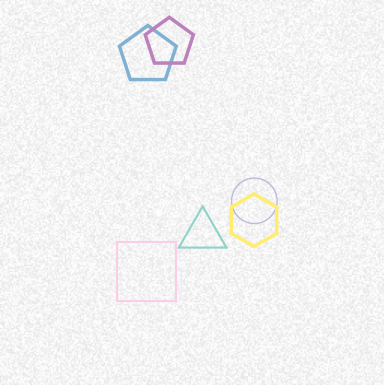[{"shape": "triangle", "thickness": 1.5, "radius": 0.36, "center": [0.526, 0.393]}, {"shape": "circle", "thickness": 1, "radius": 0.3, "center": [0.661, 0.478]}, {"shape": "pentagon", "thickness": 2.5, "radius": 0.39, "center": [0.384, 0.856]}, {"shape": "square", "thickness": 1.5, "radius": 0.38, "center": [0.381, 0.294]}, {"shape": "pentagon", "thickness": 2.5, "radius": 0.33, "center": [0.44, 0.889]}, {"shape": "hexagon", "thickness": 2.5, "radius": 0.34, "center": [0.66, 0.428]}]